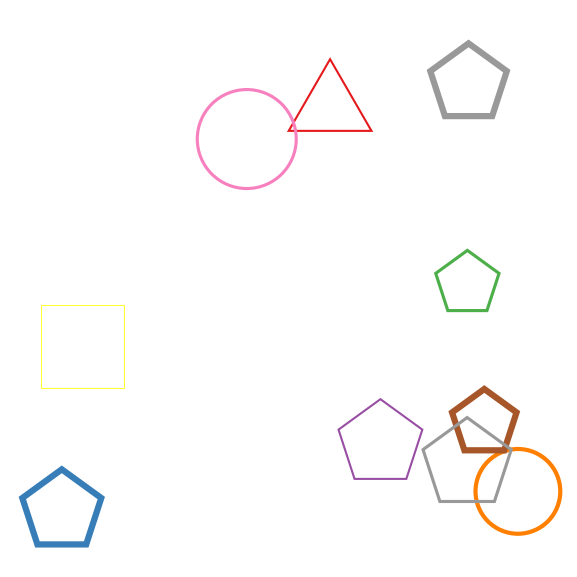[{"shape": "triangle", "thickness": 1, "radius": 0.41, "center": [0.572, 0.814]}, {"shape": "pentagon", "thickness": 3, "radius": 0.36, "center": [0.107, 0.115]}, {"shape": "pentagon", "thickness": 1.5, "radius": 0.29, "center": [0.809, 0.508]}, {"shape": "pentagon", "thickness": 1, "radius": 0.38, "center": [0.659, 0.232]}, {"shape": "circle", "thickness": 2, "radius": 0.37, "center": [0.897, 0.148]}, {"shape": "square", "thickness": 0.5, "radius": 0.36, "center": [0.143, 0.399]}, {"shape": "pentagon", "thickness": 3, "radius": 0.29, "center": [0.839, 0.267]}, {"shape": "circle", "thickness": 1.5, "radius": 0.43, "center": [0.427, 0.758]}, {"shape": "pentagon", "thickness": 3, "radius": 0.35, "center": [0.811, 0.854]}, {"shape": "pentagon", "thickness": 1.5, "radius": 0.4, "center": [0.809, 0.196]}]